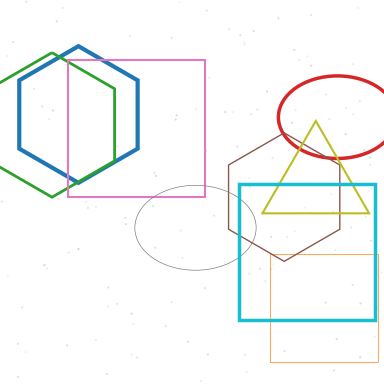[{"shape": "hexagon", "thickness": 3, "radius": 0.89, "center": [0.204, 0.703]}, {"shape": "square", "thickness": 0.5, "radius": 0.7, "center": [0.841, 0.2]}, {"shape": "hexagon", "thickness": 2, "radius": 0.94, "center": [0.135, 0.676]}, {"shape": "oval", "thickness": 2.5, "radius": 0.77, "center": [0.876, 0.696]}, {"shape": "hexagon", "thickness": 1, "radius": 0.83, "center": [0.738, 0.488]}, {"shape": "square", "thickness": 1.5, "radius": 0.89, "center": [0.354, 0.667]}, {"shape": "oval", "thickness": 0.5, "radius": 0.79, "center": [0.508, 0.408]}, {"shape": "triangle", "thickness": 1.5, "radius": 0.8, "center": [0.82, 0.526]}, {"shape": "square", "thickness": 2.5, "radius": 0.88, "center": [0.797, 0.345]}]